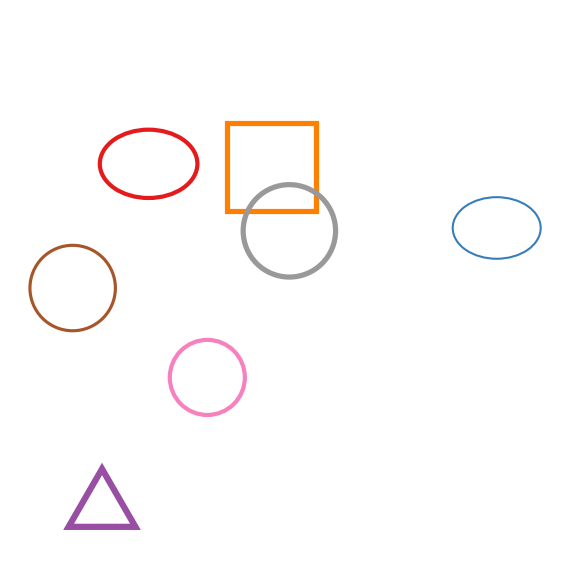[{"shape": "oval", "thickness": 2, "radius": 0.42, "center": [0.257, 0.715]}, {"shape": "oval", "thickness": 1, "radius": 0.38, "center": [0.86, 0.604]}, {"shape": "triangle", "thickness": 3, "radius": 0.33, "center": [0.177, 0.12]}, {"shape": "square", "thickness": 2.5, "radius": 0.38, "center": [0.47, 0.71]}, {"shape": "circle", "thickness": 1.5, "radius": 0.37, "center": [0.126, 0.5]}, {"shape": "circle", "thickness": 2, "radius": 0.33, "center": [0.359, 0.346]}, {"shape": "circle", "thickness": 2.5, "radius": 0.4, "center": [0.501, 0.599]}]